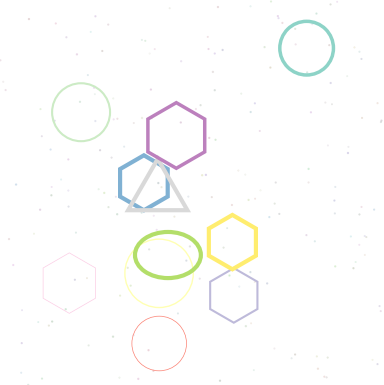[{"shape": "circle", "thickness": 2.5, "radius": 0.35, "center": [0.796, 0.875]}, {"shape": "circle", "thickness": 1, "radius": 0.44, "center": [0.413, 0.29]}, {"shape": "hexagon", "thickness": 1.5, "radius": 0.35, "center": [0.607, 0.233]}, {"shape": "circle", "thickness": 0.5, "radius": 0.35, "center": [0.414, 0.108]}, {"shape": "hexagon", "thickness": 3, "radius": 0.36, "center": [0.374, 0.525]}, {"shape": "oval", "thickness": 3, "radius": 0.43, "center": [0.436, 0.338]}, {"shape": "hexagon", "thickness": 0.5, "radius": 0.39, "center": [0.18, 0.265]}, {"shape": "triangle", "thickness": 3, "radius": 0.44, "center": [0.41, 0.498]}, {"shape": "hexagon", "thickness": 2.5, "radius": 0.43, "center": [0.458, 0.648]}, {"shape": "circle", "thickness": 1.5, "radius": 0.38, "center": [0.211, 0.709]}, {"shape": "hexagon", "thickness": 3, "radius": 0.35, "center": [0.604, 0.371]}]